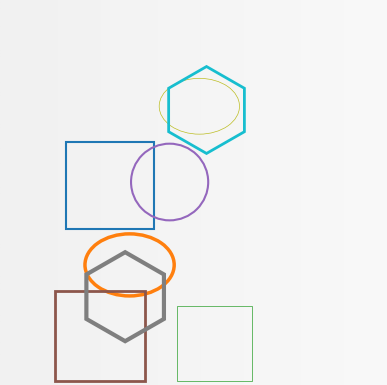[{"shape": "square", "thickness": 1.5, "radius": 0.56, "center": [0.283, 0.519]}, {"shape": "oval", "thickness": 2.5, "radius": 0.58, "center": [0.334, 0.312]}, {"shape": "square", "thickness": 0.5, "radius": 0.49, "center": [0.554, 0.108]}, {"shape": "circle", "thickness": 1.5, "radius": 0.5, "center": [0.438, 0.527]}, {"shape": "square", "thickness": 2, "radius": 0.58, "center": [0.259, 0.127]}, {"shape": "hexagon", "thickness": 3, "radius": 0.58, "center": [0.323, 0.229]}, {"shape": "oval", "thickness": 0.5, "radius": 0.52, "center": [0.514, 0.724]}, {"shape": "hexagon", "thickness": 2, "radius": 0.56, "center": [0.533, 0.714]}]